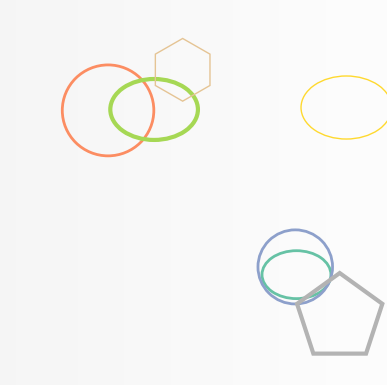[{"shape": "oval", "thickness": 2, "radius": 0.44, "center": [0.765, 0.287]}, {"shape": "circle", "thickness": 2, "radius": 0.59, "center": [0.279, 0.713]}, {"shape": "circle", "thickness": 2, "radius": 0.48, "center": [0.762, 0.307]}, {"shape": "oval", "thickness": 3, "radius": 0.57, "center": [0.398, 0.716]}, {"shape": "oval", "thickness": 1, "radius": 0.58, "center": [0.894, 0.721]}, {"shape": "hexagon", "thickness": 1, "radius": 0.41, "center": [0.471, 0.819]}, {"shape": "pentagon", "thickness": 3, "radius": 0.58, "center": [0.877, 0.175]}]